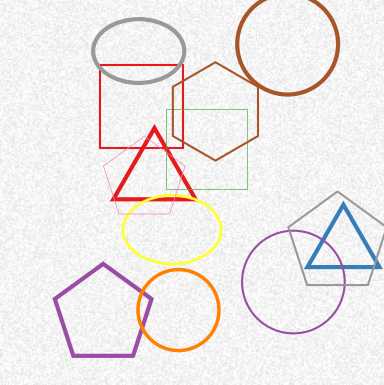[{"shape": "square", "thickness": 1.5, "radius": 0.54, "center": [0.368, 0.722]}, {"shape": "triangle", "thickness": 3, "radius": 0.62, "center": [0.401, 0.544]}, {"shape": "triangle", "thickness": 3, "radius": 0.54, "center": [0.892, 0.36]}, {"shape": "square", "thickness": 0.5, "radius": 0.52, "center": [0.536, 0.612]}, {"shape": "pentagon", "thickness": 3, "radius": 0.66, "center": [0.268, 0.183]}, {"shape": "circle", "thickness": 1.5, "radius": 0.67, "center": [0.762, 0.267]}, {"shape": "circle", "thickness": 2.5, "radius": 0.53, "center": [0.464, 0.195]}, {"shape": "oval", "thickness": 2, "radius": 0.64, "center": [0.447, 0.404]}, {"shape": "circle", "thickness": 3, "radius": 0.65, "center": [0.747, 0.885]}, {"shape": "hexagon", "thickness": 1.5, "radius": 0.64, "center": [0.56, 0.711]}, {"shape": "pentagon", "thickness": 0.5, "radius": 0.56, "center": [0.375, 0.534]}, {"shape": "pentagon", "thickness": 1.5, "radius": 0.67, "center": [0.877, 0.368]}, {"shape": "oval", "thickness": 3, "radius": 0.59, "center": [0.36, 0.867]}]